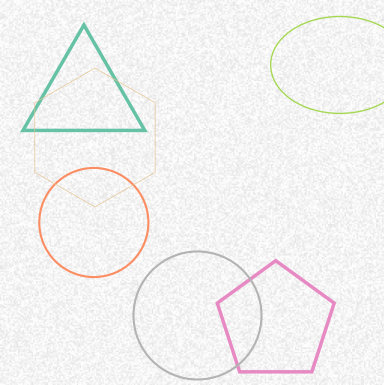[{"shape": "triangle", "thickness": 2.5, "radius": 0.91, "center": [0.218, 0.753]}, {"shape": "circle", "thickness": 1.5, "radius": 0.71, "center": [0.244, 0.422]}, {"shape": "pentagon", "thickness": 2.5, "radius": 0.8, "center": [0.716, 0.163]}, {"shape": "oval", "thickness": 1, "radius": 0.9, "center": [0.883, 0.831]}, {"shape": "hexagon", "thickness": 0.5, "radius": 0.9, "center": [0.247, 0.643]}, {"shape": "circle", "thickness": 1.5, "radius": 0.83, "center": [0.513, 0.181]}]